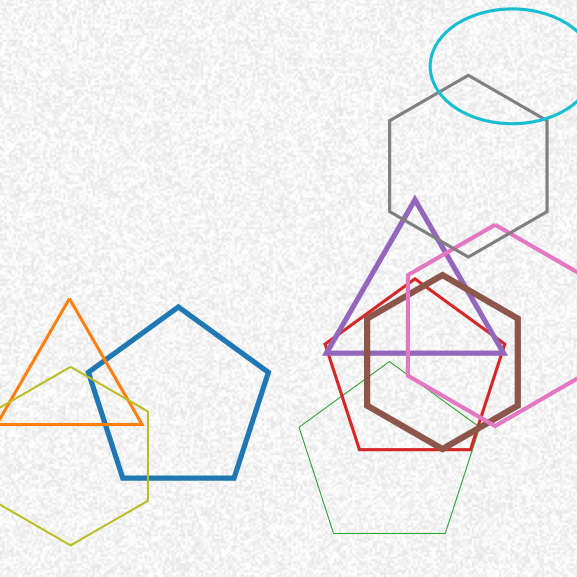[{"shape": "pentagon", "thickness": 2.5, "radius": 0.82, "center": [0.309, 0.304]}, {"shape": "triangle", "thickness": 1.5, "radius": 0.73, "center": [0.12, 0.337]}, {"shape": "pentagon", "thickness": 0.5, "radius": 0.82, "center": [0.674, 0.208]}, {"shape": "pentagon", "thickness": 1.5, "radius": 0.82, "center": [0.719, 0.353]}, {"shape": "triangle", "thickness": 2.5, "radius": 0.89, "center": [0.719, 0.476]}, {"shape": "hexagon", "thickness": 3, "radius": 0.75, "center": [0.766, 0.372]}, {"shape": "hexagon", "thickness": 2, "radius": 0.87, "center": [0.857, 0.436]}, {"shape": "hexagon", "thickness": 1.5, "radius": 0.79, "center": [0.811, 0.711]}, {"shape": "hexagon", "thickness": 1, "radius": 0.77, "center": [0.122, 0.209]}, {"shape": "oval", "thickness": 1.5, "radius": 0.71, "center": [0.887, 0.884]}]